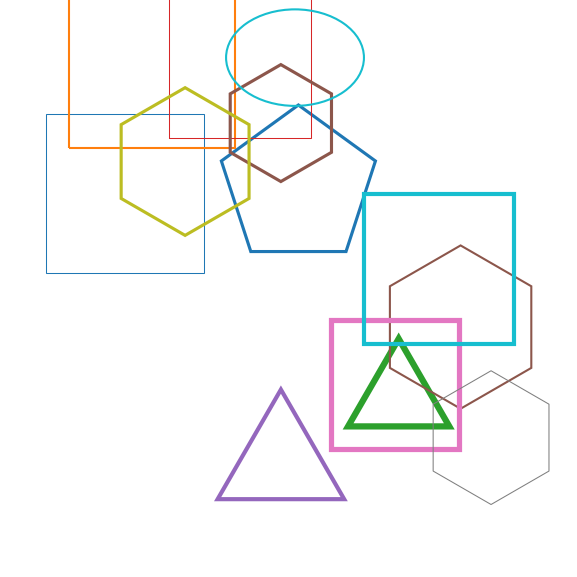[{"shape": "square", "thickness": 0.5, "radius": 0.68, "center": [0.216, 0.664]}, {"shape": "pentagon", "thickness": 1.5, "radius": 0.7, "center": [0.517, 0.677]}, {"shape": "square", "thickness": 1, "radius": 0.72, "center": [0.263, 0.887]}, {"shape": "triangle", "thickness": 3, "radius": 0.51, "center": [0.69, 0.311]}, {"shape": "square", "thickness": 0.5, "radius": 0.61, "center": [0.416, 0.882]}, {"shape": "triangle", "thickness": 2, "radius": 0.63, "center": [0.486, 0.198]}, {"shape": "hexagon", "thickness": 1.5, "radius": 0.51, "center": [0.486, 0.786]}, {"shape": "hexagon", "thickness": 1, "radius": 0.71, "center": [0.798, 0.433]}, {"shape": "square", "thickness": 2.5, "radius": 0.56, "center": [0.685, 0.333]}, {"shape": "hexagon", "thickness": 0.5, "radius": 0.58, "center": [0.85, 0.241]}, {"shape": "hexagon", "thickness": 1.5, "radius": 0.64, "center": [0.321, 0.719]}, {"shape": "square", "thickness": 2, "radius": 0.65, "center": [0.76, 0.534]}, {"shape": "oval", "thickness": 1, "radius": 0.6, "center": [0.511, 0.899]}]